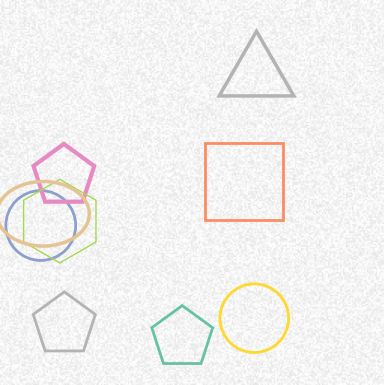[{"shape": "pentagon", "thickness": 2, "radius": 0.42, "center": [0.473, 0.123]}, {"shape": "square", "thickness": 2, "radius": 0.5, "center": [0.635, 0.528]}, {"shape": "circle", "thickness": 2, "radius": 0.45, "center": [0.106, 0.414]}, {"shape": "pentagon", "thickness": 3, "radius": 0.41, "center": [0.166, 0.543]}, {"shape": "hexagon", "thickness": 1, "radius": 0.54, "center": [0.155, 0.426]}, {"shape": "circle", "thickness": 2, "radius": 0.45, "center": [0.661, 0.173]}, {"shape": "oval", "thickness": 2.5, "radius": 0.6, "center": [0.112, 0.445]}, {"shape": "triangle", "thickness": 2.5, "radius": 0.56, "center": [0.666, 0.807]}, {"shape": "pentagon", "thickness": 2, "radius": 0.42, "center": [0.167, 0.157]}]